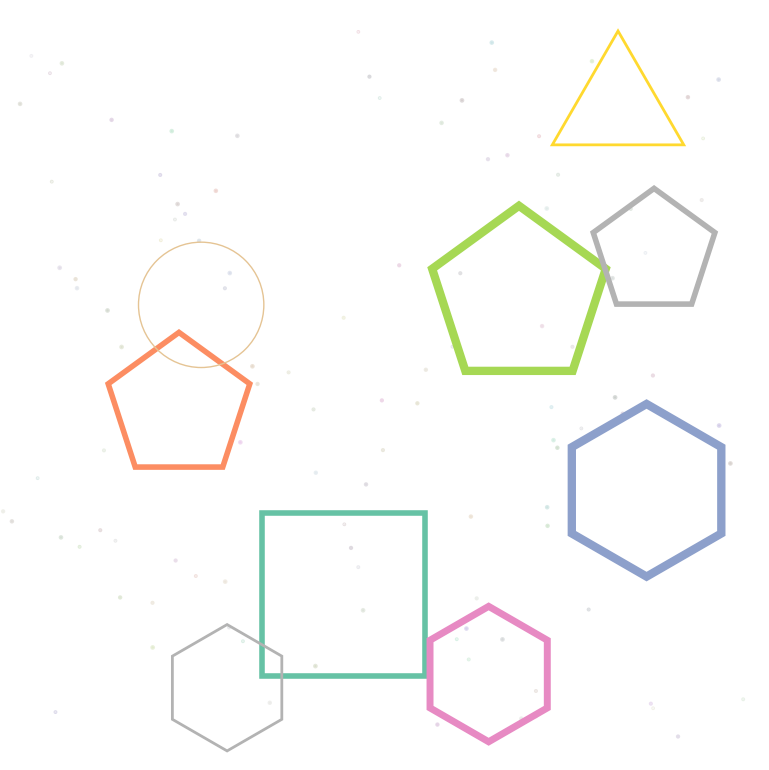[{"shape": "square", "thickness": 2, "radius": 0.53, "center": [0.446, 0.228]}, {"shape": "pentagon", "thickness": 2, "radius": 0.48, "center": [0.232, 0.472]}, {"shape": "hexagon", "thickness": 3, "radius": 0.56, "center": [0.84, 0.363]}, {"shape": "hexagon", "thickness": 2.5, "radius": 0.44, "center": [0.635, 0.125]}, {"shape": "pentagon", "thickness": 3, "radius": 0.59, "center": [0.674, 0.614]}, {"shape": "triangle", "thickness": 1, "radius": 0.49, "center": [0.803, 0.861]}, {"shape": "circle", "thickness": 0.5, "radius": 0.41, "center": [0.261, 0.604]}, {"shape": "pentagon", "thickness": 2, "radius": 0.42, "center": [0.849, 0.672]}, {"shape": "hexagon", "thickness": 1, "radius": 0.41, "center": [0.295, 0.107]}]